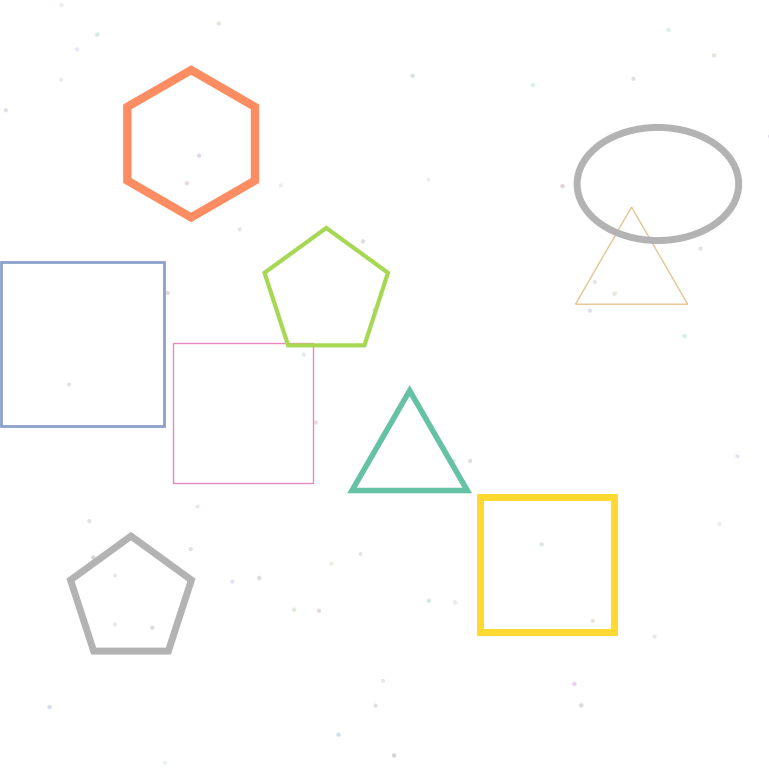[{"shape": "triangle", "thickness": 2, "radius": 0.43, "center": [0.532, 0.406]}, {"shape": "hexagon", "thickness": 3, "radius": 0.48, "center": [0.248, 0.813]}, {"shape": "square", "thickness": 1, "radius": 0.53, "center": [0.108, 0.553]}, {"shape": "square", "thickness": 0.5, "radius": 0.45, "center": [0.315, 0.464]}, {"shape": "pentagon", "thickness": 1.5, "radius": 0.42, "center": [0.424, 0.62]}, {"shape": "square", "thickness": 2.5, "radius": 0.44, "center": [0.71, 0.266]}, {"shape": "triangle", "thickness": 0.5, "radius": 0.42, "center": [0.82, 0.647]}, {"shape": "oval", "thickness": 2.5, "radius": 0.52, "center": [0.854, 0.761]}, {"shape": "pentagon", "thickness": 2.5, "radius": 0.41, "center": [0.17, 0.221]}]